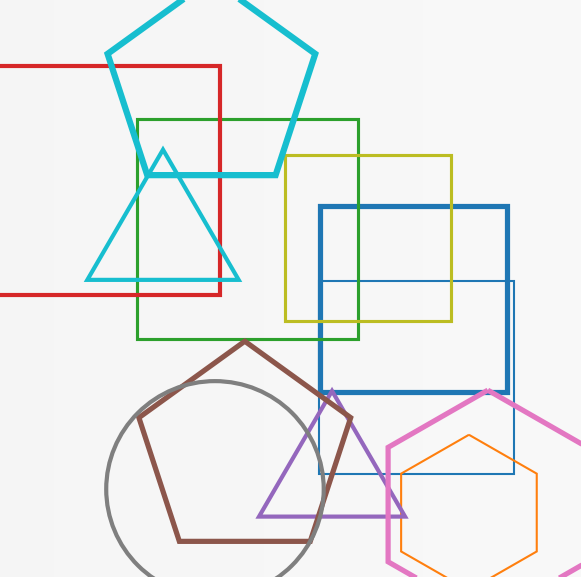[{"shape": "square", "thickness": 2.5, "radius": 0.8, "center": [0.712, 0.481]}, {"shape": "square", "thickness": 1, "radius": 0.84, "center": [0.717, 0.345]}, {"shape": "hexagon", "thickness": 1, "radius": 0.67, "center": [0.807, 0.112]}, {"shape": "square", "thickness": 1.5, "radius": 0.95, "center": [0.426, 0.602]}, {"shape": "square", "thickness": 2, "radius": 0.99, "center": [0.18, 0.686]}, {"shape": "triangle", "thickness": 2, "radius": 0.73, "center": [0.571, 0.177]}, {"shape": "pentagon", "thickness": 2.5, "radius": 0.96, "center": [0.421, 0.217]}, {"shape": "hexagon", "thickness": 2.5, "radius": 0.99, "center": [0.839, 0.125]}, {"shape": "circle", "thickness": 2, "radius": 0.94, "center": [0.37, 0.152]}, {"shape": "square", "thickness": 1.5, "radius": 0.72, "center": [0.633, 0.587]}, {"shape": "triangle", "thickness": 2, "radius": 0.75, "center": [0.28, 0.59]}, {"shape": "pentagon", "thickness": 3, "radius": 0.94, "center": [0.364, 0.848]}]